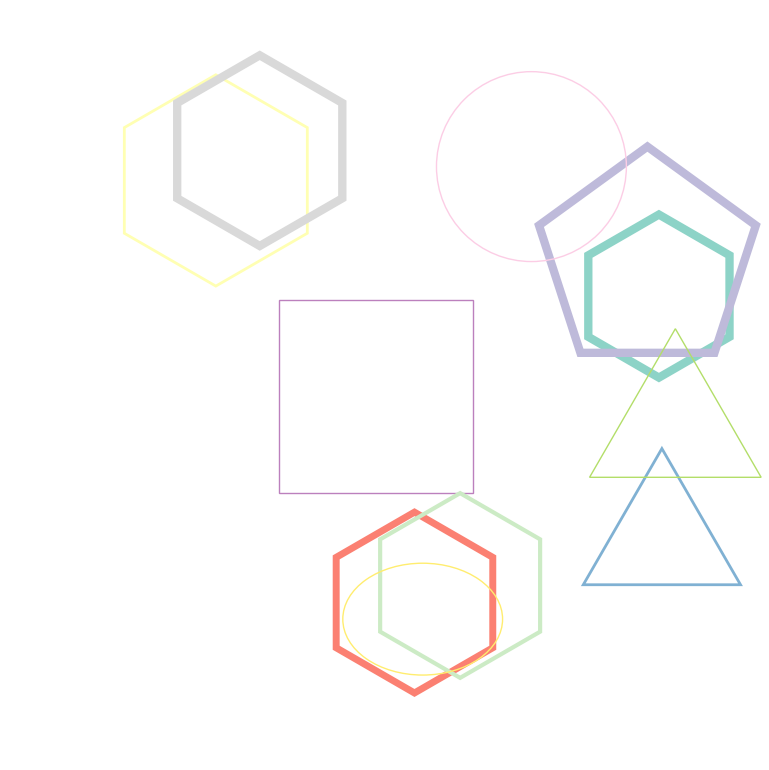[{"shape": "hexagon", "thickness": 3, "radius": 0.53, "center": [0.856, 0.615]}, {"shape": "hexagon", "thickness": 1, "radius": 0.69, "center": [0.28, 0.766]}, {"shape": "pentagon", "thickness": 3, "radius": 0.74, "center": [0.841, 0.662]}, {"shape": "hexagon", "thickness": 2.5, "radius": 0.59, "center": [0.538, 0.217]}, {"shape": "triangle", "thickness": 1, "radius": 0.59, "center": [0.86, 0.3]}, {"shape": "triangle", "thickness": 0.5, "radius": 0.64, "center": [0.877, 0.444]}, {"shape": "circle", "thickness": 0.5, "radius": 0.62, "center": [0.69, 0.784]}, {"shape": "hexagon", "thickness": 3, "radius": 0.62, "center": [0.337, 0.804]}, {"shape": "square", "thickness": 0.5, "radius": 0.63, "center": [0.488, 0.485]}, {"shape": "hexagon", "thickness": 1.5, "radius": 0.6, "center": [0.598, 0.24]}, {"shape": "oval", "thickness": 0.5, "radius": 0.52, "center": [0.549, 0.196]}]